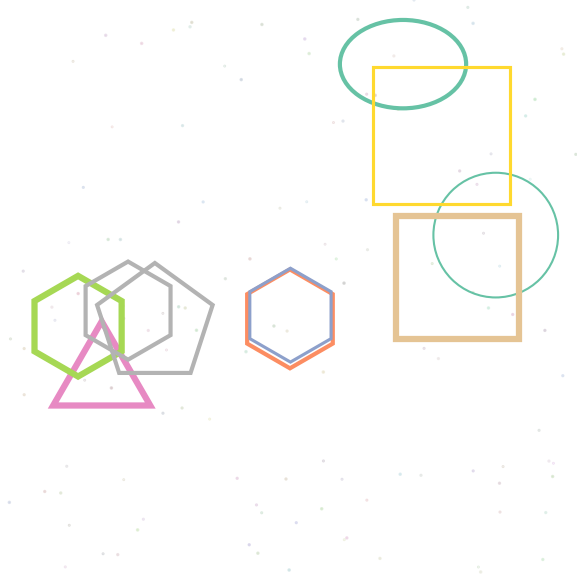[{"shape": "oval", "thickness": 2, "radius": 0.55, "center": [0.698, 0.888]}, {"shape": "circle", "thickness": 1, "radius": 0.54, "center": [0.858, 0.592]}, {"shape": "hexagon", "thickness": 2, "radius": 0.43, "center": [0.502, 0.447]}, {"shape": "hexagon", "thickness": 1.5, "radius": 0.41, "center": [0.503, 0.453]}, {"shape": "triangle", "thickness": 3, "radius": 0.49, "center": [0.176, 0.345]}, {"shape": "hexagon", "thickness": 3, "radius": 0.44, "center": [0.135, 0.434]}, {"shape": "square", "thickness": 1.5, "radius": 0.59, "center": [0.765, 0.765]}, {"shape": "square", "thickness": 3, "radius": 0.53, "center": [0.793, 0.519]}, {"shape": "hexagon", "thickness": 2, "radius": 0.42, "center": [0.222, 0.461]}, {"shape": "pentagon", "thickness": 2, "radius": 0.53, "center": [0.268, 0.438]}]